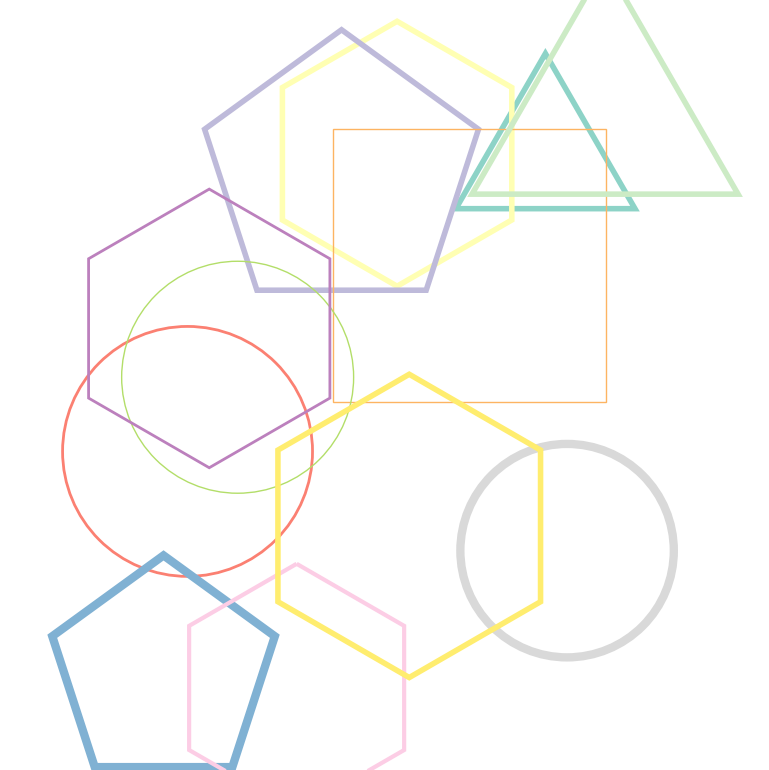[{"shape": "triangle", "thickness": 2, "radius": 0.67, "center": [0.708, 0.796]}, {"shape": "hexagon", "thickness": 2, "radius": 0.86, "center": [0.516, 0.8]}, {"shape": "pentagon", "thickness": 2, "radius": 0.93, "center": [0.444, 0.774]}, {"shape": "circle", "thickness": 1, "radius": 0.81, "center": [0.244, 0.414]}, {"shape": "pentagon", "thickness": 3, "radius": 0.76, "center": [0.212, 0.127]}, {"shape": "square", "thickness": 0.5, "radius": 0.89, "center": [0.609, 0.656]}, {"shape": "circle", "thickness": 0.5, "radius": 0.75, "center": [0.309, 0.51]}, {"shape": "hexagon", "thickness": 1.5, "radius": 0.81, "center": [0.385, 0.107]}, {"shape": "circle", "thickness": 3, "radius": 0.69, "center": [0.736, 0.285]}, {"shape": "hexagon", "thickness": 1, "radius": 0.9, "center": [0.272, 0.573]}, {"shape": "triangle", "thickness": 2, "radius": 1.0, "center": [0.786, 0.848]}, {"shape": "hexagon", "thickness": 2, "radius": 0.98, "center": [0.531, 0.317]}]